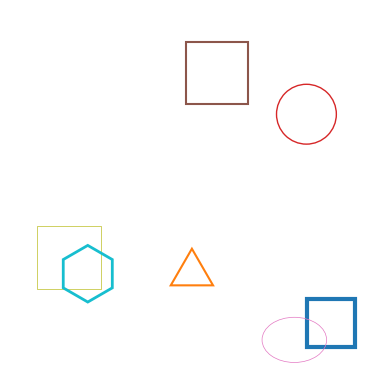[{"shape": "square", "thickness": 3, "radius": 0.31, "center": [0.86, 0.16]}, {"shape": "triangle", "thickness": 1.5, "radius": 0.32, "center": [0.498, 0.291]}, {"shape": "circle", "thickness": 1, "radius": 0.39, "center": [0.796, 0.703]}, {"shape": "square", "thickness": 1.5, "radius": 0.4, "center": [0.563, 0.811]}, {"shape": "oval", "thickness": 0.5, "radius": 0.42, "center": [0.765, 0.117]}, {"shape": "square", "thickness": 0.5, "radius": 0.41, "center": [0.179, 0.331]}, {"shape": "hexagon", "thickness": 2, "radius": 0.37, "center": [0.228, 0.289]}]